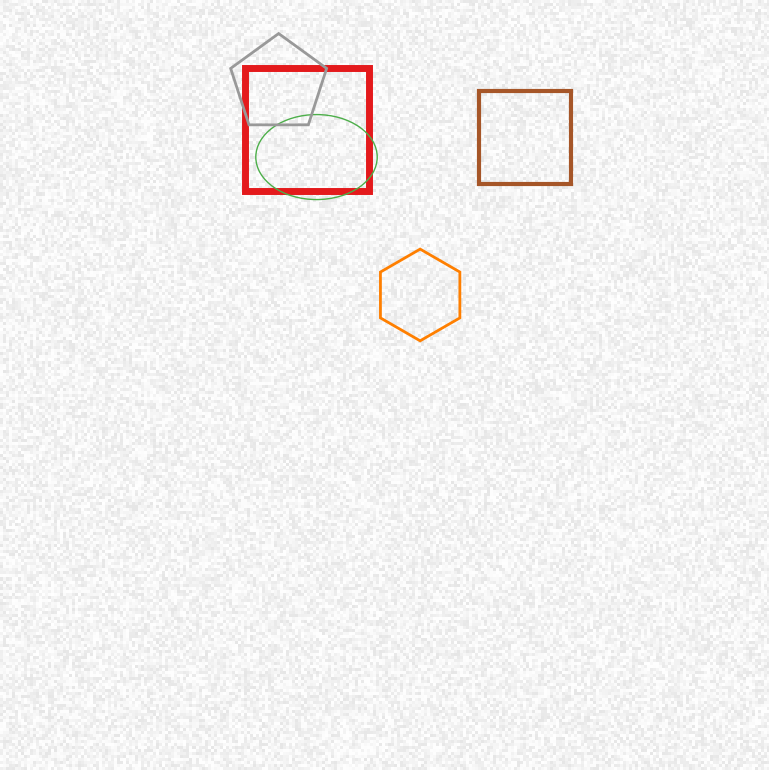[{"shape": "square", "thickness": 2.5, "radius": 0.4, "center": [0.399, 0.832]}, {"shape": "oval", "thickness": 0.5, "radius": 0.39, "center": [0.411, 0.796]}, {"shape": "hexagon", "thickness": 1, "radius": 0.3, "center": [0.546, 0.617]}, {"shape": "square", "thickness": 1.5, "radius": 0.3, "center": [0.682, 0.821]}, {"shape": "pentagon", "thickness": 1, "radius": 0.33, "center": [0.362, 0.891]}]